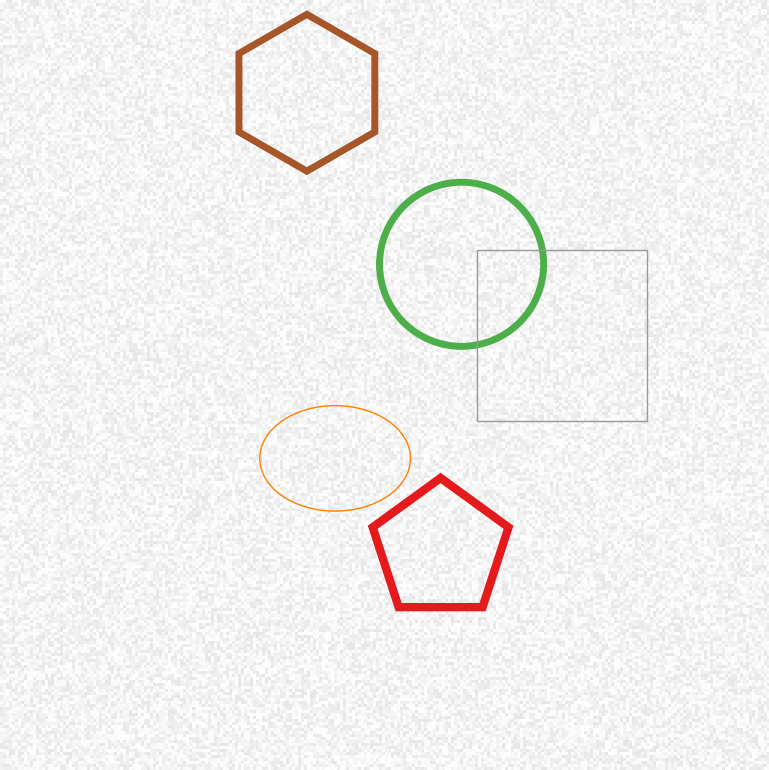[{"shape": "pentagon", "thickness": 3, "radius": 0.46, "center": [0.572, 0.287]}, {"shape": "circle", "thickness": 2.5, "radius": 0.53, "center": [0.599, 0.657]}, {"shape": "oval", "thickness": 0.5, "radius": 0.49, "center": [0.435, 0.405]}, {"shape": "hexagon", "thickness": 2.5, "radius": 0.51, "center": [0.399, 0.88]}, {"shape": "square", "thickness": 0.5, "radius": 0.55, "center": [0.73, 0.564]}]